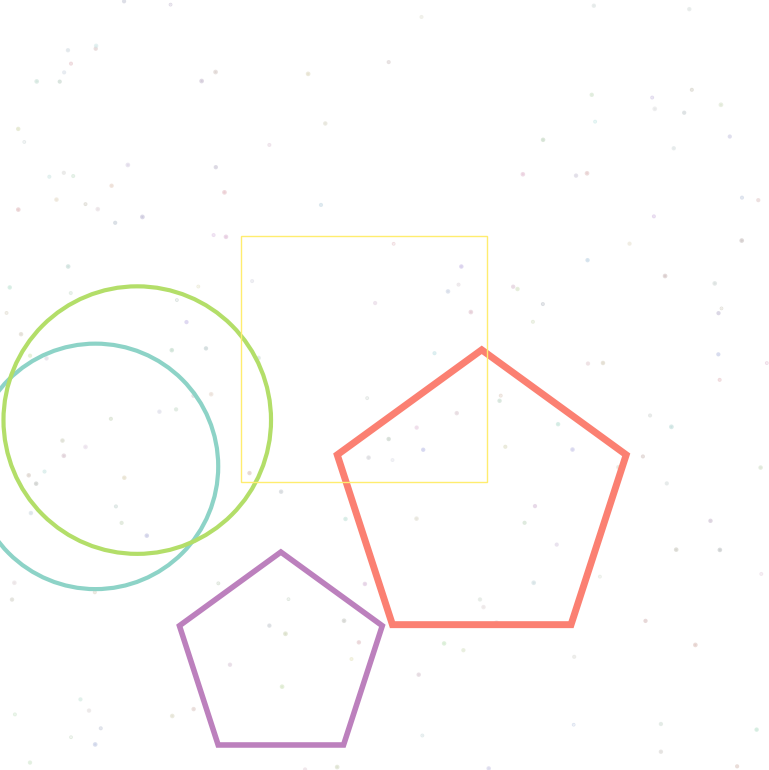[{"shape": "circle", "thickness": 1.5, "radius": 0.8, "center": [0.124, 0.394]}, {"shape": "pentagon", "thickness": 2.5, "radius": 0.99, "center": [0.626, 0.348]}, {"shape": "circle", "thickness": 1.5, "radius": 0.87, "center": [0.178, 0.454]}, {"shape": "pentagon", "thickness": 2, "radius": 0.69, "center": [0.365, 0.145]}, {"shape": "square", "thickness": 0.5, "radius": 0.8, "center": [0.473, 0.533]}]